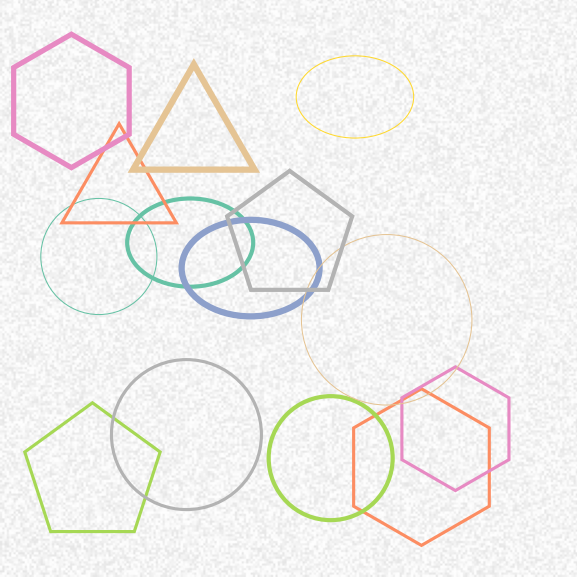[{"shape": "circle", "thickness": 0.5, "radius": 0.5, "center": [0.171, 0.555]}, {"shape": "oval", "thickness": 2, "radius": 0.55, "center": [0.329, 0.579]}, {"shape": "hexagon", "thickness": 1.5, "radius": 0.68, "center": [0.73, 0.19]}, {"shape": "triangle", "thickness": 1.5, "radius": 0.57, "center": [0.206, 0.67]}, {"shape": "oval", "thickness": 3, "radius": 0.6, "center": [0.434, 0.535]}, {"shape": "hexagon", "thickness": 2.5, "radius": 0.58, "center": [0.124, 0.824]}, {"shape": "hexagon", "thickness": 1.5, "radius": 0.54, "center": [0.789, 0.257]}, {"shape": "circle", "thickness": 2, "radius": 0.54, "center": [0.573, 0.206]}, {"shape": "pentagon", "thickness": 1.5, "radius": 0.62, "center": [0.16, 0.178]}, {"shape": "oval", "thickness": 0.5, "radius": 0.51, "center": [0.615, 0.831]}, {"shape": "triangle", "thickness": 3, "radius": 0.61, "center": [0.336, 0.766]}, {"shape": "circle", "thickness": 0.5, "radius": 0.74, "center": [0.67, 0.445]}, {"shape": "pentagon", "thickness": 2, "radius": 0.57, "center": [0.502, 0.589]}, {"shape": "circle", "thickness": 1.5, "radius": 0.65, "center": [0.323, 0.247]}]